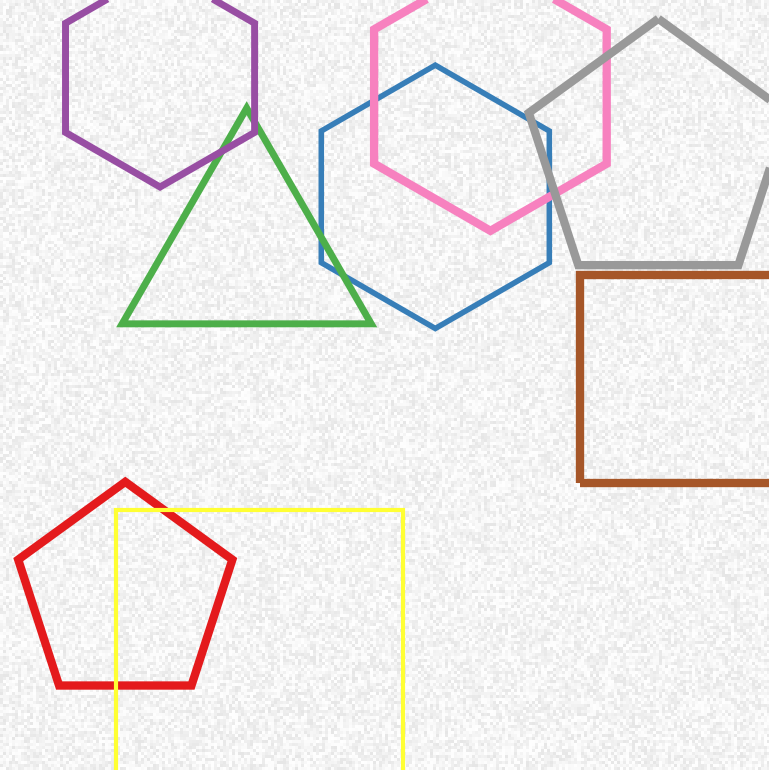[{"shape": "pentagon", "thickness": 3, "radius": 0.73, "center": [0.163, 0.228]}, {"shape": "hexagon", "thickness": 2, "radius": 0.85, "center": [0.565, 0.744]}, {"shape": "triangle", "thickness": 2.5, "radius": 0.93, "center": [0.32, 0.673]}, {"shape": "hexagon", "thickness": 2.5, "radius": 0.71, "center": [0.208, 0.899]}, {"shape": "square", "thickness": 1.5, "radius": 0.93, "center": [0.337, 0.152]}, {"shape": "square", "thickness": 3, "radius": 0.68, "center": [0.889, 0.507]}, {"shape": "hexagon", "thickness": 3, "radius": 0.87, "center": [0.637, 0.875]}, {"shape": "pentagon", "thickness": 3, "radius": 0.88, "center": [0.855, 0.799]}]